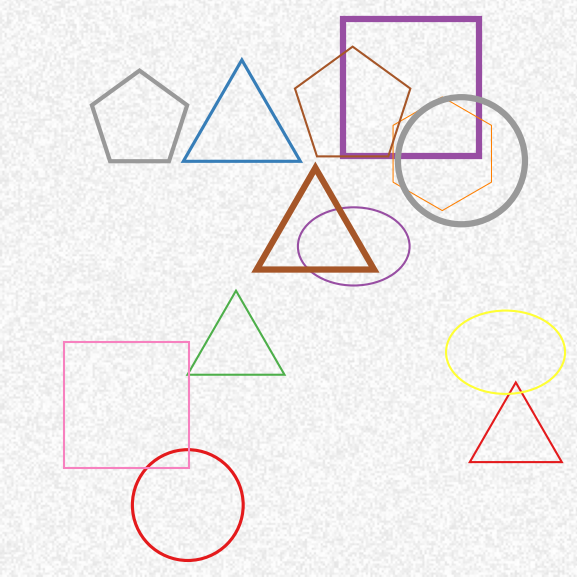[{"shape": "triangle", "thickness": 1, "radius": 0.46, "center": [0.893, 0.245]}, {"shape": "circle", "thickness": 1.5, "radius": 0.48, "center": [0.325, 0.125]}, {"shape": "triangle", "thickness": 1.5, "radius": 0.58, "center": [0.419, 0.778]}, {"shape": "triangle", "thickness": 1, "radius": 0.48, "center": [0.409, 0.399]}, {"shape": "square", "thickness": 3, "radius": 0.59, "center": [0.712, 0.848]}, {"shape": "oval", "thickness": 1, "radius": 0.48, "center": [0.613, 0.572]}, {"shape": "hexagon", "thickness": 0.5, "radius": 0.49, "center": [0.766, 0.733]}, {"shape": "oval", "thickness": 1, "radius": 0.52, "center": [0.875, 0.389]}, {"shape": "triangle", "thickness": 3, "radius": 0.59, "center": [0.546, 0.591]}, {"shape": "pentagon", "thickness": 1, "radius": 0.53, "center": [0.611, 0.813]}, {"shape": "square", "thickness": 1, "radius": 0.54, "center": [0.219, 0.298]}, {"shape": "pentagon", "thickness": 2, "radius": 0.43, "center": [0.242, 0.79]}, {"shape": "circle", "thickness": 3, "radius": 0.55, "center": [0.799, 0.721]}]